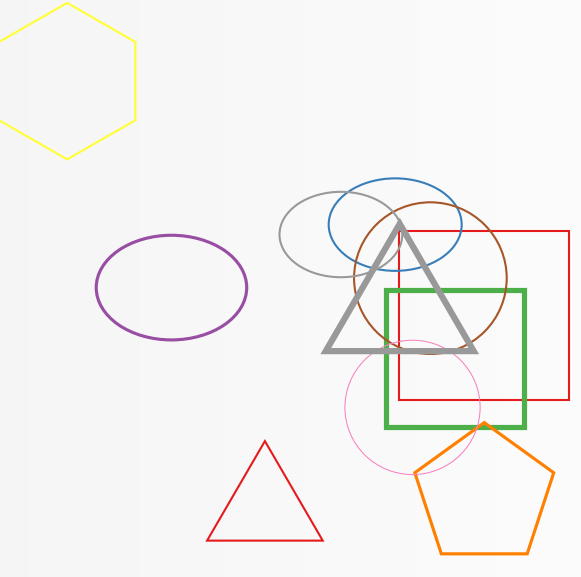[{"shape": "triangle", "thickness": 1, "radius": 0.57, "center": [0.456, 0.12]}, {"shape": "square", "thickness": 1, "radius": 0.73, "center": [0.833, 0.453]}, {"shape": "oval", "thickness": 1, "radius": 0.57, "center": [0.68, 0.61]}, {"shape": "square", "thickness": 2.5, "radius": 0.59, "center": [0.783, 0.378]}, {"shape": "oval", "thickness": 1.5, "radius": 0.65, "center": [0.295, 0.501]}, {"shape": "pentagon", "thickness": 1.5, "radius": 0.63, "center": [0.833, 0.142]}, {"shape": "hexagon", "thickness": 1, "radius": 0.68, "center": [0.116, 0.859]}, {"shape": "circle", "thickness": 1, "radius": 0.66, "center": [0.74, 0.518]}, {"shape": "circle", "thickness": 0.5, "radius": 0.58, "center": [0.71, 0.294]}, {"shape": "oval", "thickness": 1, "radius": 0.53, "center": [0.586, 0.593]}, {"shape": "triangle", "thickness": 3, "radius": 0.73, "center": [0.688, 0.465]}]